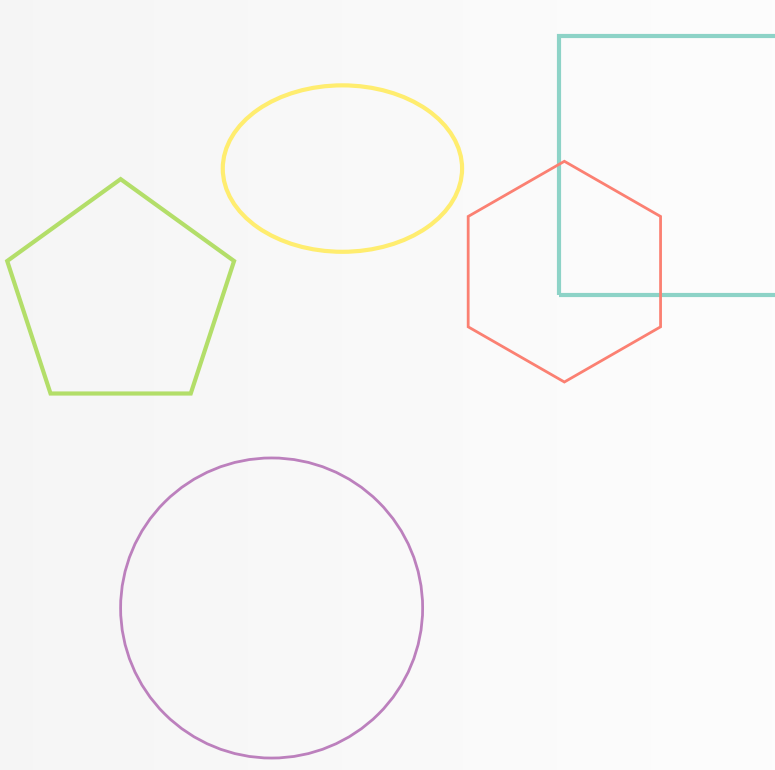[{"shape": "square", "thickness": 1.5, "radius": 0.84, "center": [0.889, 0.786]}, {"shape": "hexagon", "thickness": 1, "radius": 0.72, "center": [0.728, 0.647]}, {"shape": "pentagon", "thickness": 1.5, "radius": 0.77, "center": [0.156, 0.613]}, {"shape": "circle", "thickness": 1, "radius": 0.97, "center": [0.35, 0.21]}, {"shape": "oval", "thickness": 1.5, "radius": 0.77, "center": [0.442, 0.781]}]